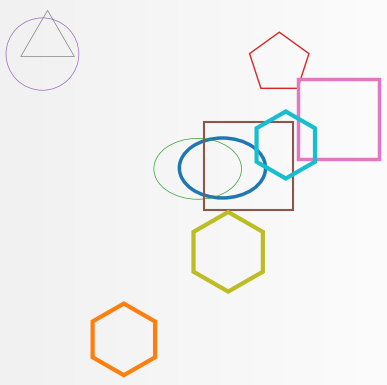[{"shape": "oval", "thickness": 2.5, "radius": 0.56, "center": [0.574, 0.564]}, {"shape": "hexagon", "thickness": 3, "radius": 0.47, "center": [0.32, 0.119]}, {"shape": "oval", "thickness": 0.5, "radius": 0.57, "center": [0.51, 0.562]}, {"shape": "pentagon", "thickness": 1, "radius": 0.4, "center": [0.721, 0.836]}, {"shape": "circle", "thickness": 0.5, "radius": 0.47, "center": [0.11, 0.86]}, {"shape": "square", "thickness": 1.5, "radius": 0.57, "center": [0.64, 0.569]}, {"shape": "square", "thickness": 2.5, "radius": 0.52, "center": [0.873, 0.692]}, {"shape": "triangle", "thickness": 0.5, "radius": 0.4, "center": [0.123, 0.893]}, {"shape": "hexagon", "thickness": 3, "radius": 0.52, "center": [0.589, 0.346]}, {"shape": "hexagon", "thickness": 3, "radius": 0.44, "center": [0.737, 0.623]}]